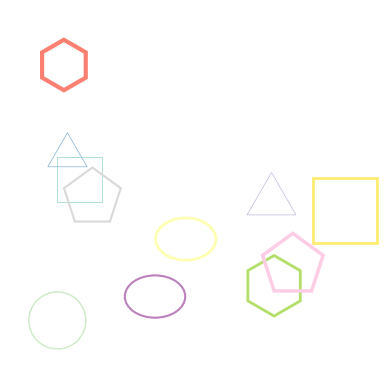[{"shape": "square", "thickness": 0.5, "radius": 0.29, "center": [0.207, 0.534]}, {"shape": "oval", "thickness": 2, "radius": 0.39, "center": [0.483, 0.379]}, {"shape": "triangle", "thickness": 0.5, "radius": 0.37, "center": [0.705, 0.479]}, {"shape": "hexagon", "thickness": 3, "radius": 0.33, "center": [0.166, 0.831]}, {"shape": "triangle", "thickness": 0.5, "radius": 0.3, "center": [0.175, 0.596]}, {"shape": "hexagon", "thickness": 2, "radius": 0.39, "center": [0.712, 0.258]}, {"shape": "pentagon", "thickness": 2.5, "radius": 0.41, "center": [0.761, 0.311]}, {"shape": "pentagon", "thickness": 1.5, "radius": 0.39, "center": [0.24, 0.487]}, {"shape": "oval", "thickness": 1.5, "radius": 0.39, "center": [0.403, 0.23]}, {"shape": "circle", "thickness": 1, "radius": 0.37, "center": [0.149, 0.168]}, {"shape": "square", "thickness": 2, "radius": 0.42, "center": [0.896, 0.453]}]